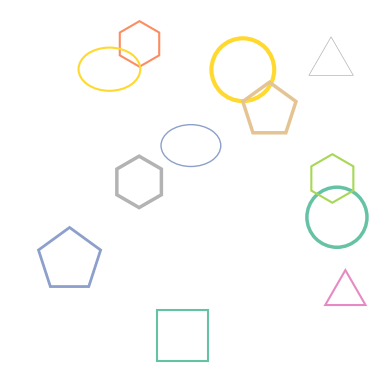[{"shape": "circle", "thickness": 2.5, "radius": 0.39, "center": [0.875, 0.436]}, {"shape": "square", "thickness": 1.5, "radius": 0.33, "center": [0.473, 0.13]}, {"shape": "hexagon", "thickness": 1.5, "radius": 0.3, "center": [0.362, 0.886]}, {"shape": "oval", "thickness": 1, "radius": 0.39, "center": [0.496, 0.622]}, {"shape": "pentagon", "thickness": 2, "radius": 0.42, "center": [0.181, 0.324]}, {"shape": "triangle", "thickness": 1.5, "radius": 0.3, "center": [0.897, 0.238]}, {"shape": "hexagon", "thickness": 1.5, "radius": 0.32, "center": [0.863, 0.536]}, {"shape": "circle", "thickness": 3, "radius": 0.41, "center": [0.631, 0.819]}, {"shape": "oval", "thickness": 1.5, "radius": 0.4, "center": [0.284, 0.82]}, {"shape": "pentagon", "thickness": 2.5, "radius": 0.36, "center": [0.7, 0.714]}, {"shape": "triangle", "thickness": 0.5, "radius": 0.33, "center": [0.86, 0.838]}, {"shape": "hexagon", "thickness": 2.5, "radius": 0.33, "center": [0.361, 0.528]}]